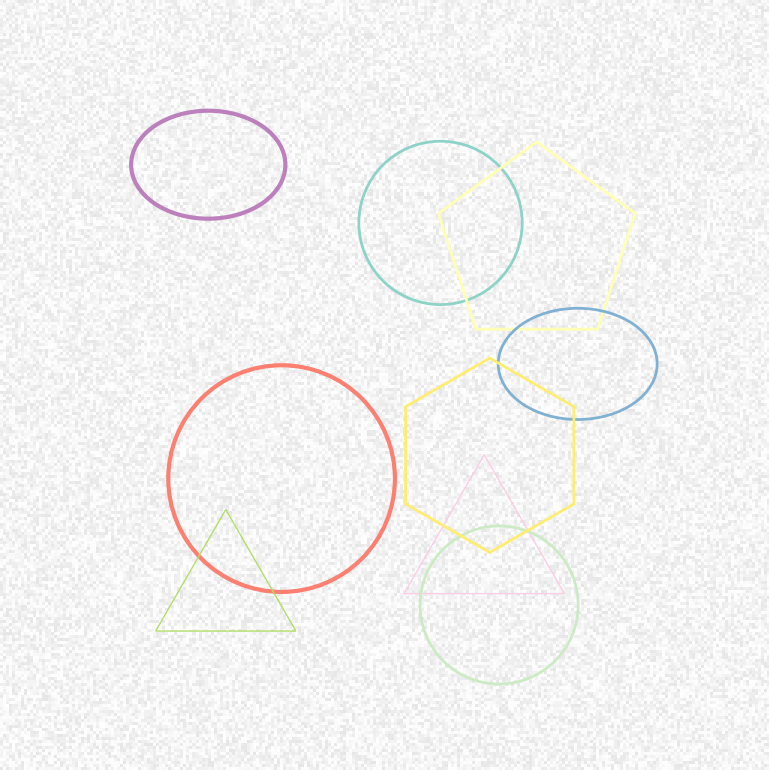[{"shape": "circle", "thickness": 1, "radius": 0.53, "center": [0.572, 0.711]}, {"shape": "pentagon", "thickness": 1, "radius": 0.67, "center": [0.697, 0.681]}, {"shape": "circle", "thickness": 1.5, "radius": 0.74, "center": [0.366, 0.378]}, {"shape": "oval", "thickness": 1, "radius": 0.52, "center": [0.75, 0.527]}, {"shape": "triangle", "thickness": 0.5, "radius": 0.53, "center": [0.293, 0.233]}, {"shape": "triangle", "thickness": 0.5, "radius": 0.6, "center": [0.629, 0.289]}, {"shape": "oval", "thickness": 1.5, "radius": 0.5, "center": [0.27, 0.786]}, {"shape": "circle", "thickness": 1, "radius": 0.51, "center": [0.648, 0.214]}, {"shape": "hexagon", "thickness": 1, "radius": 0.63, "center": [0.636, 0.409]}]